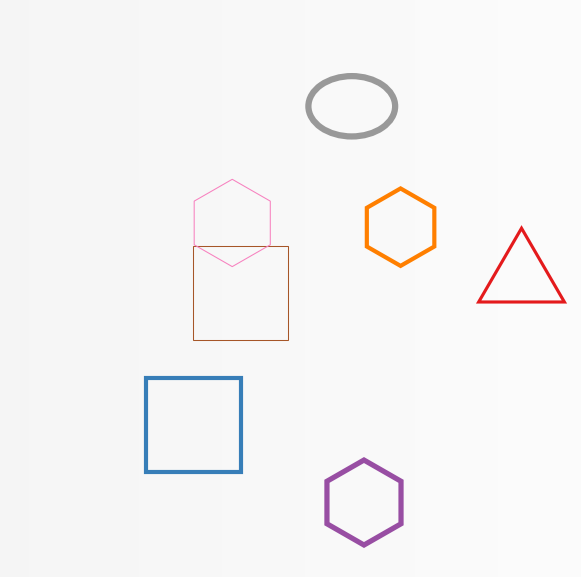[{"shape": "triangle", "thickness": 1.5, "radius": 0.43, "center": [0.897, 0.519]}, {"shape": "square", "thickness": 2, "radius": 0.41, "center": [0.333, 0.263]}, {"shape": "hexagon", "thickness": 2.5, "radius": 0.37, "center": [0.626, 0.129]}, {"shape": "hexagon", "thickness": 2, "radius": 0.34, "center": [0.689, 0.606]}, {"shape": "square", "thickness": 0.5, "radius": 0.41, "center": [0.414, 0.492]}, {"shape": "hexagon", "thickness": 0.5, "radius": 0.38, "center": [0.4, 0.613]}, {"shape": "oval", "thickness": 3, "radius": 0.37, "center": [0.605, 0.815]}]